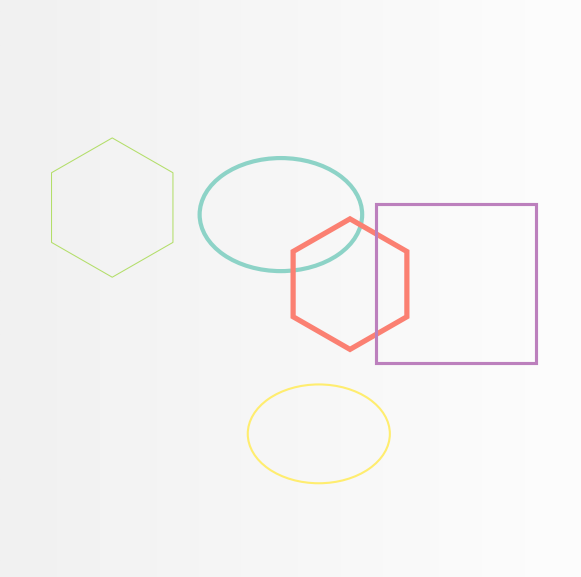[{"shape": "oval", "thickness": 2, "radius": 0.7, "center": [0.483, 0.628]}, {"shape": "hexagon", "thickness": 2.5, "radius": 0.56, "center": [0.602, 0.507]}, {"shape": "hexagon", "thickness": 0.5, "radius": 0.6, "center": [0.193, 0.64]}, {"shape": "square", "thickness": 1.5, "radius": 0.69, "center": [0.784, 0.508]}, {"shape": "oval", "thickness": 1, "radius": 0.61, "center": [0.548, 0.248]}]